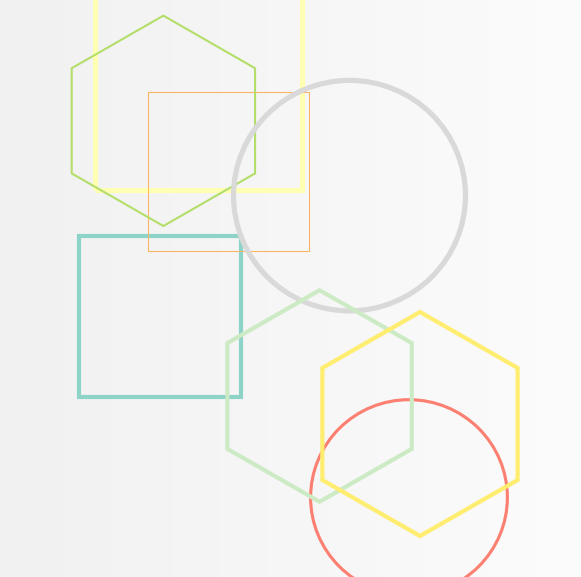[{"shape": "square", "thickness": 2, "radius": 0.7, "center": [0.275, 0.451]}, {"shape": "square", "thickness": 2.5, "radius": 0.89, "center": [0.341, 0.848]}, {"shape": "circle", "thickness": 1.5, "radius": 0.85, "center": [0.704, 0.138]}, {"shape": "square", "thickness": 0.5, "radius": 0.69, "center": [0.393, 0.702]}, {"shape": "hexagon", "thickness": 1, "radius": 0.91, "center": [0.281, 0.79]}, {"shape": "circle", "thickness": 2.5, "radius": 1.0, "center": [0.601, 0.66]}, {"shape": "hexagon", "thickness": 2, "radius": 0.92, "center": [0.55, 0.313]}, {"shape": "hexagon", "thickness": 2, "radius": 0.97, "center": [0.723, 0.265]}]